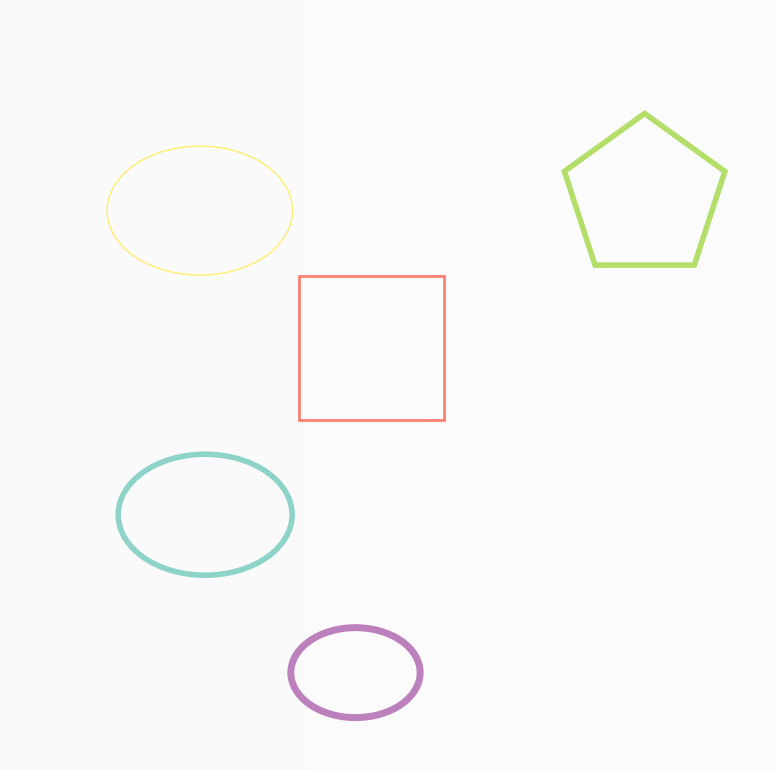[{"shape": "oval", "thickness": 2, "radius": 0.56, "center": [0.265, 0.332]}, {"shape": "square", "thickness": 1, "radius": 0.47, "center": [0.48, 0.547]}, {"shape": "pentagon", "thickness": 2, "radius": 0.54, "center": [0.832, 0.744]}, {"shape": "oval", "thickness": 2.5, "radius": 0.42, "center": [0.459, 0.126]}, {"shape": "oval", "thickness": 0.5, "radius": 0.6, "center": [0.258, 0.726]}]